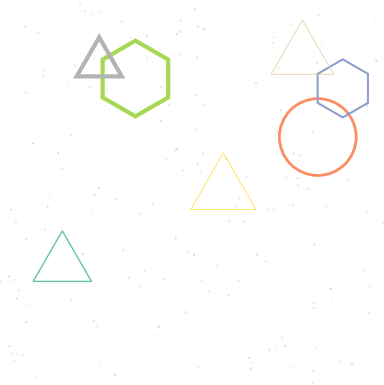[{"shape": "triangle", "thickness": 1, "radius": 0.44, "center": [0.162, 0.313]}, {"shape": "circle", "thickness": 2, "radius": 0.5, "center": [0.825, 0.644]}, {"shape": "hexagon", "thickness": 1.5, "radius": 0.38, "center": [0.89, 0.77]}, {"shape": "hexagon", "thickness": 3, "radius": 0.49, "center": [0.352, 0.796]}, {"shape": "triangle", "thickness": 0.5, "radius": 0.49, "center": [0.58, 0.504]}, {"shape": "triangle", "thickness": 0.5, "radius": 0.47, "center": [0.786, 0.854]}, {"shape": "triangle", "thickness": 3, "radius": 0.34, "center": [0.258, 0.835]}]